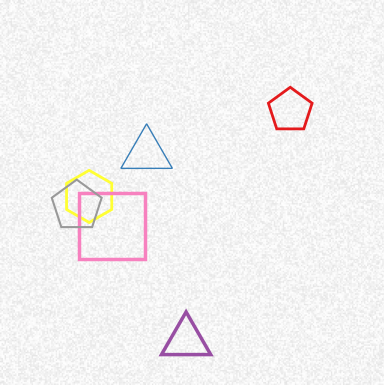[{"shape": "pentagon", "thickness": 2, "radius": 0.3, "center": [0.754, 0.714]}, {"shape": "triangle", "thickness": 1, "radius": 0.39, "center": [0.381, 0.601]}, {"shape": "triangle", "thickness": 2.5, "radius": 0.37, "center": [0.483, 0.116]}, {"shape": "hexagon", "thickness": 2, "radius": 0.34, "center": [0.232, 0.49]}, {"shape": "square", "thickness": 2.5, "radius": 0.43, "center": [0.291, 0.413]}, {"shape": "pentagon", "thickness": 1.5, "radius": 0.34, "center": [0.199, 0.465]}]